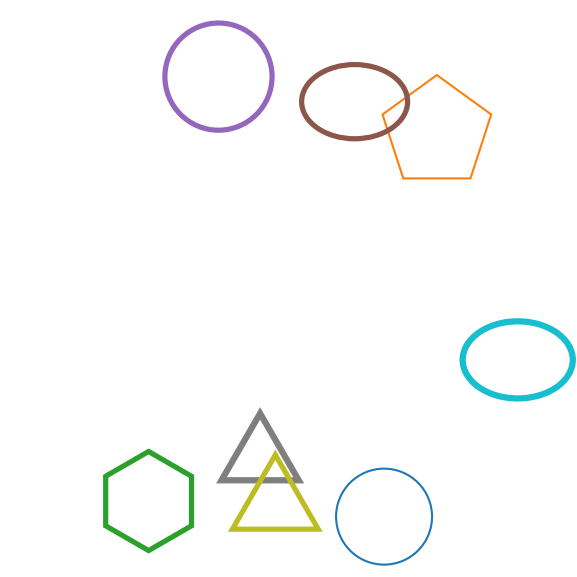[{"shape": "circle", "thickness": 1, "radius": 0.42, "center": [0.665, 0.105]}, {"shape": "pentagon", "thickness": 1, "radius": 0.49, "center": [0.756, 0.77]}, {"shape": "hexagon", "thickness": 2.5, "radius": 0.43, "center": [0.257, 0.132]}, {"shape": "circle", "thickness": 2.5, "radius": 0.46, "center": [0.378, 0.866]}, {"shape": "oval", "thickness": 2.5, "radius": 0.46, "center": [0.614, 0.823]}, {"shape": "triangle", "thickness": 3, "radius": 0.39, "center": [0.45, 0.206]}, {"shape": "triangle", "thickness": 2.5, "radius": 0.43, "center": [0.477, 0.126]}, {"shape": "oval", "thickness": 3, "radius": 0.48, "center": [0.896, 0.376]}]